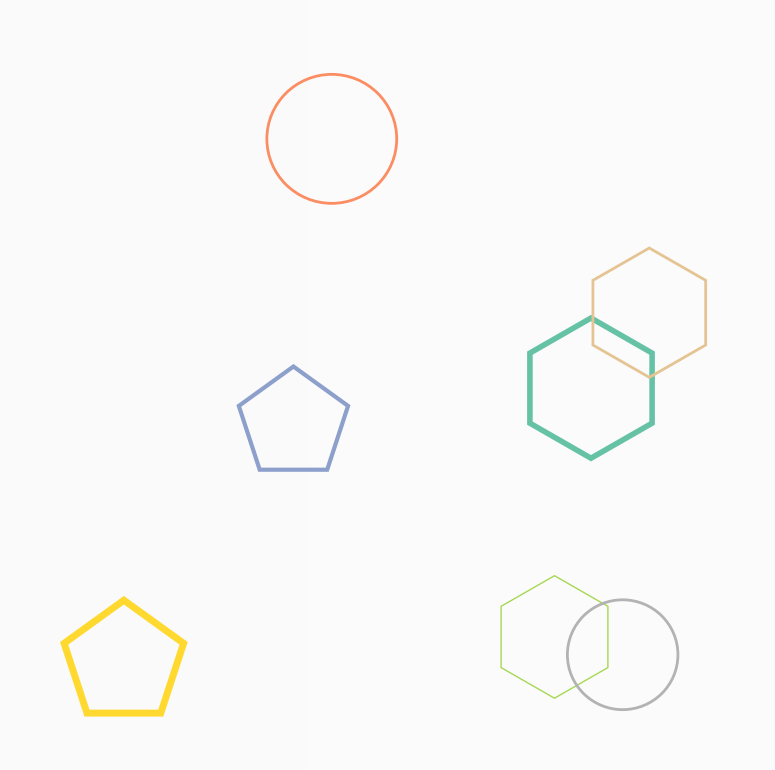[{"shape": "hexagon", "thickness": 2, "radius": 0.46, "center": [0.763, 0.496]}, {"shape": "circle", "thickness": 1, "radius": 0.42, "center": [0.428, 0.82]}, {"shape": "pentagon", "thickness": 1.5, "radius": 0.37, "center": [0.379, 0.45]}, {"shape": "hexagon", "thickness": 0.5, "radius": 0.4, "center": [0.715, 0.173]}, {"shape": "pentagon", "thickness": 2.5, "radius": 0.41, "center": [0.16, 0.139]}, {"shape": "hexagon", "thickness": 1, "radius": 0.42, "center": [0.838, 0.594]}, {"shape": "circle", "thickness": 1, "radius": 0.36, "center": [0.803, 0.15]}]